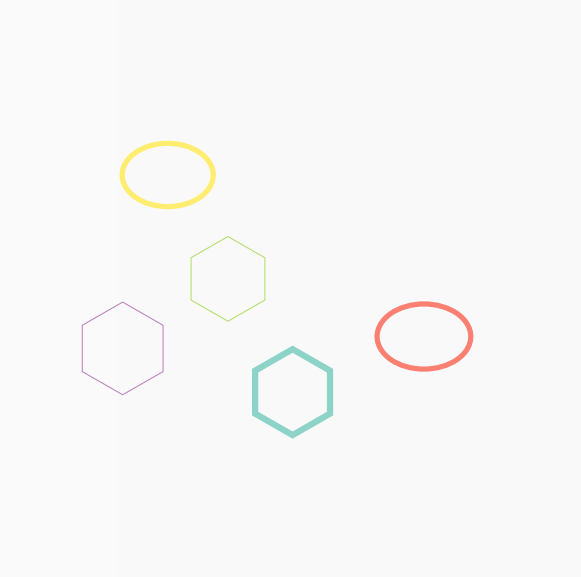[{"shape": "hexagon", "thickness": 3, "radius": 0.37, "center": [0.503, 0.32]}, {"shape": "oval", "thickness": 2.5, "radius": 0.4, "center": [0.729, 0.416]}, {"shape": "hexagon", "thickness": 0.5, "radius": 0.37, "center": [0.392, 0.516]}, {"shape": "hexagon", "thickness": 0.5, "radius": 0.4, "center": [0.211, 0.396]}, {"shape": "oval", "thickness": 2.5, "radius": 0.39, "center": [0.289, 0.696]}]